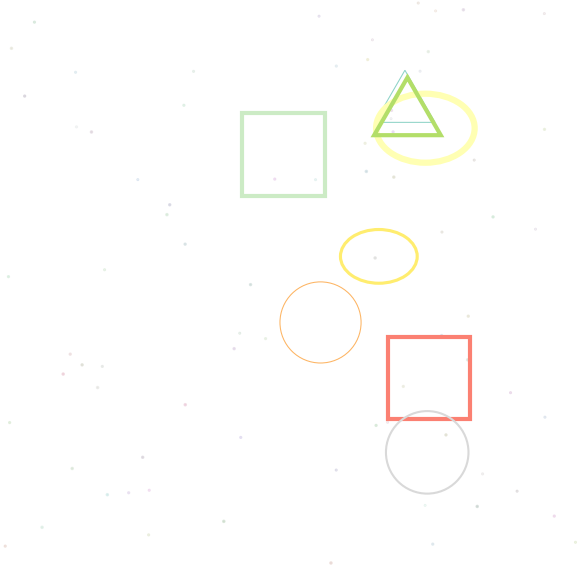[{"shape": "triangle", "thickness": 0.5, "radius": 0.3, "center": [0.701, 0.817]}, {"shape": "oval", "thickness": 3, "radius": 0.43, "center": [0.737, 0.777]}, {"shape": "square", "thickness": 2, "radius": 0.36, "center": [0.743, 0.345]}, {"shape": "circle", "thickness": 0.5, "radius": 0.35, "center": [0.555, 0.441]}, {"shape": "triangle", "thickness": 2, "radius": 0.33, "center": [0.706, 0.798]}, {"shape": "circle", "thickness": 1, "radius": 0.36, "center": [0.74, 0.216]}, {"shape": "square", "thickness": 2, "radius": 0.36, "center": [0.491, 0.732]}, {"shape": "oval", "thickness": 1.5, "radius": 0.33, "center": [0.656, 0.555]}]